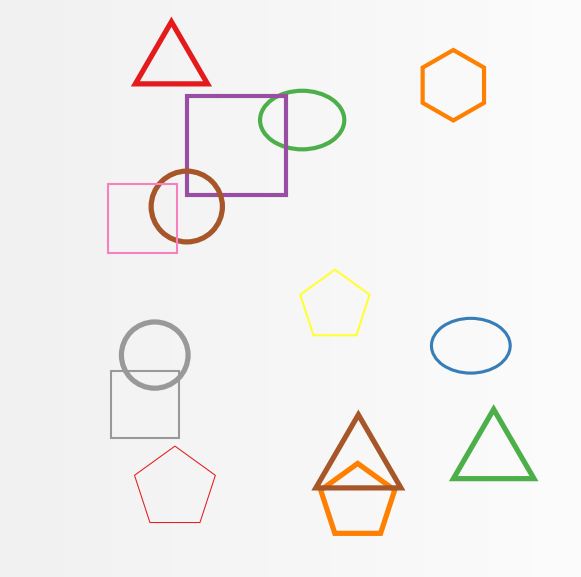[{"shape": "pentagon", "thickness": 0.5, "radius": 0.37, "center": [0.301, 0.153]}, {"shape": "triangle", "thickness": 2.5, "radius": 0.36, "center": [0.295, 0.89]}, {"shape": "oval", "thickness": 1.5, "radius": 0.34, "center": [0.81, 0.4]}, {"shape": "triangle", "thickness": 2.5, "radius": 0.4, "center": [0.849, 0.21]}, {"shape": "oval", "thickness": 2, "radius": 0.36, "center": [0.52, 0.791]}, {"shape": "square", "thickness": 2, "radius": 0.43, "center": [0.407, 0.747]}, {"shape": "pentagon", "thickness": 2.5, "radius": 0.33, "center": [0.615, 0.13]}, {"shape": "hexagon", "thickness": 2, "radius": 0.3, "center": [0.78, 0.852]}, {"shape": "pentagon", "thickness": 1, "radius": 0.31, "center": [0.576, 0.469]}, {"shape": "circle", "thickness": 2.5, "radius": 0.31, "center": [0.321, 0.642]}, {"shape": "triangle", "thickness": 2.5, "radius": 0.42, "center": [0.617, 0.197]}, {"shape": "square", "thickness": 1, "radius": 0.3, "center": [0.245, 0.621]}, {"shape": "square", "thickness": 1, "radius": 0.29, "center": [0.249, 0.299]}, {"shape": "circle", "thickness": 2.5, "radius": 0.29, "center": [0.266, 0.384]}]